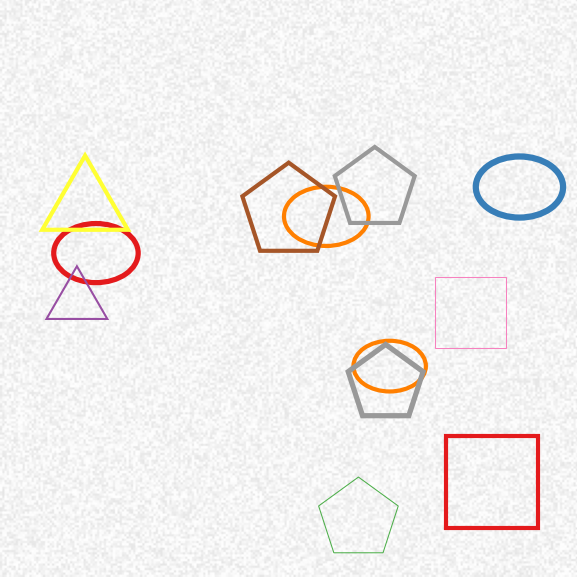[{"shape": "square", "thickness": 2, "radius": 0.4, "center": [0.852, 0.164]}, {"shape": "oval", "thickness": 2.5, "radius": 0.37, "center": [0.166, 0.561]}, {"shape": "oval", "thickness": 3, "radius": 0.38, "center": [0.899, 0.675]}, {"shape": "pentagon", "thickness": 0.5, "radius": 0.36, "center": [0.621, 0.101]}, {"shape": "triangle", "thickness": 1, "radius": 0.3, "center": [0.133, 0.477]}, {"shape": "oval", "thickness": 2, "radius": 0.37, "center": [0.565, 0.625]}, {"shape": "oval", "thickness": 2, "radius": 0.31, "center": [0.675, 0.365]}, {"shape": "triangle", "thickness": 2, "radius": 0.43, "center": [0.147, 0.644]}, {"shape": "pentagon", "thickness": 2, "radius": 0.42, "center": [0.5, 0.633]}, {"shape": "square", "thickness": 0.5, "radius": 0.31, "center": [0.815, 0.458]}, {"shape": "pentagon", "thickness": 2.5, "radius": 0.34, "center": [0.668, 0.334]}, {"shape": "pentagon", "thickness": 2, "radius": 0.36, "center": [0.649, 0.672]}]